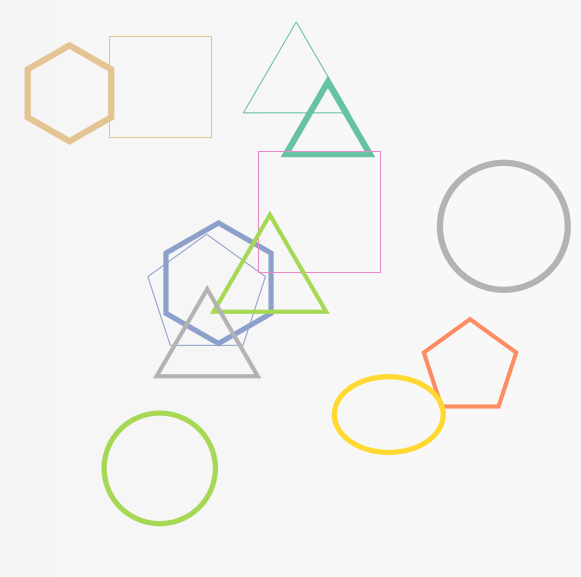[{"shape": "triangle", "thickness": 0.5, "radius": 0.52, "center": [0.51, 0.856]}, {"shape": "triangle", "thickness": 3, "radius": 0.42, "center": [0.564, 0.774]}, {"shape": "pentagon", "thickness": 2, "radius": 0.42, "center": [0.809, 0.363]}, {"shape": "pentagon", "thickness": 0.5, "radius": 0.53, "center": [0.355, 0.487]}, {"shape": "hexagon", "thickness": 2.5, "radius": 0.52, "center": [0.376, 0.509]}, {"shape": "square", "thickness": 0.5, "radius": 0.52, "center": [0.548, 0.633]}, {"shape": "triangle", "thickness": 2, "radius": 0.56, "center": [0.464, 0.515]}, {"shape": "circle", "thickness": 2.5, "radius": 0.48, "center": [0.275, 0.188]}, {"shape": "oval", "thickness": 2.5, "radius": 0.47, "center": [0.669, 0.281]}, {"shape": "hexagon", "thickness": 3, "radius": 0.41, "center": [0.12, 0.838]}, {"shape": "square", "thickness": 0.5, "radius": 0.44, "center": [0.275, 0.849]}, {"shape": "circle", "thickness": 3, "radius": 0.55, "center": [0.867, 0.607]}, {"shape": "triangle", "thickness": 2, "radius": 0.5, "center": [0.356, 0.398]}]